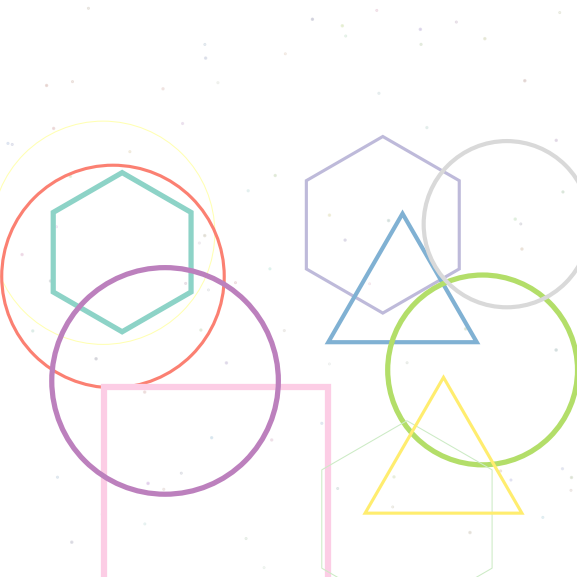[{"shape": "hexagon", "thickness": 2.5, "radius": 0.69, "center": [0.211, 0.562]}, {"shape": "circle", "thickness": 0.5, "radius": 0.97, "center": [0.179, 0.596]}, {"shape": "hexagon", "thickness": 1.5, "radius": 0.76, "center": [0.663, 0.61]}, {"shape": "circle", "thickness": 1.5, "radius": 0.96, "center": [0.196, 0.52]}, {"shape": "triangle", "thickness": 2, "radius": 0.74, "center": [0.697, 0.481]}, {"shape": "circle", "thickness": 2.5, "radius": 0.82, "center": [0.836, 0.359]}, {"shape": "square", "thickness": 3, "radius": 0.97, "center": [0.374, 0.136]}, {"shape": "circle", "thickness": 2, "radius": 0.72, "center": [0.878, 0.611]}, {"shape": "circle", "thickness": 2.5, "radius": 0.98, "center": [0.286, 0.34]}, {"shape": "hexagon", "thickness": 0.5, "radius": 0.85, "center": [0.705, 0.1]}, {"shape": "triangle", "thickness": 1.5, "radius": 0.78, "center": [0.768, 0.189]}]